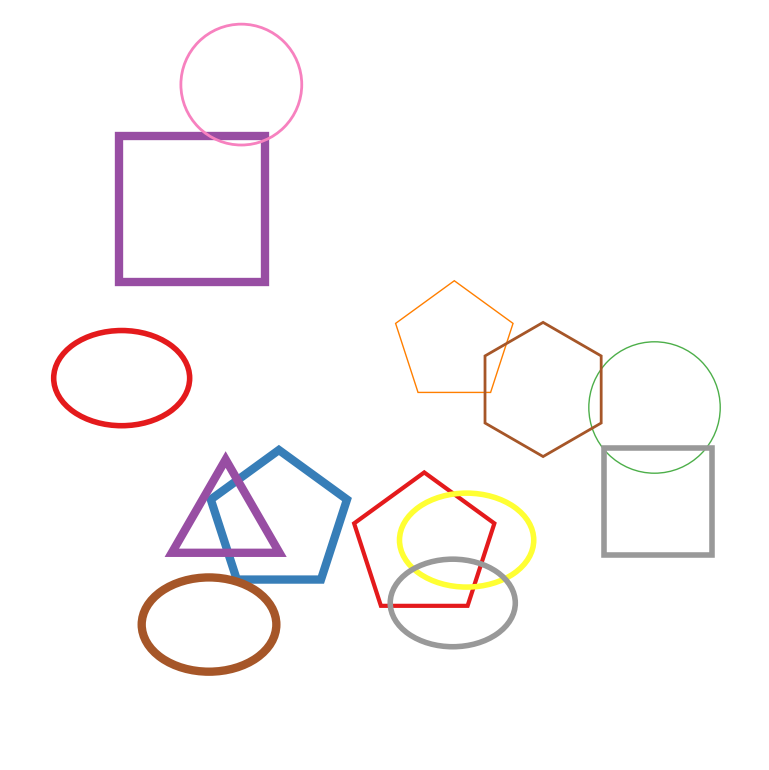[{"shape": "oval", "thickness": 2, "radius": 0.44, "center": [0.158, 0.509]}, {"shape": "pentagon", "thickness": 1.5, "radius": 0.48, "center": [0.551, 0.291]}, {"shape": "pentagon", "thickness": 3, "radius": 0.47, "center": [0.362, 0.323]}, {"shape": "circle", "thickness": 0.5, "radius": 0.43, "center": [0.85, 0.471]}, {"shape": "triangle", "thickness": 3, "radius": 0.4, "center": [0.293, 0.322]}, {"shape": "square", "thickness": 3, "radius": 0.47, "center": [0.249, 0.729]}, {"shape": "pentagon", "thickness": 0.5, "radius": 0.4, "center": [0.59, 0.555]}, {"shape": "oval", "thickness": 2, "radius": 0.44, "center": [0.606, 0.299]}, {"shape": "oval", "thickness": 3, "radius": 0.44, "center": [0.271, 0.189]}, {"shape": "hexagon", "thickness": 1, "radius": 0.44, "center": [0.705, 0.494]}, {"shape": "circle", "thickness": 1, "radius": 0.39, "center": [0.313, 0.89]}, {"shape": "square", "thickness": 2, "radius": 0.35, "center": [0.855, 0.348]}, {"shape": "oval", "thickness": 2, "radius": 0.41, "center": [0.588, 0.217]}]